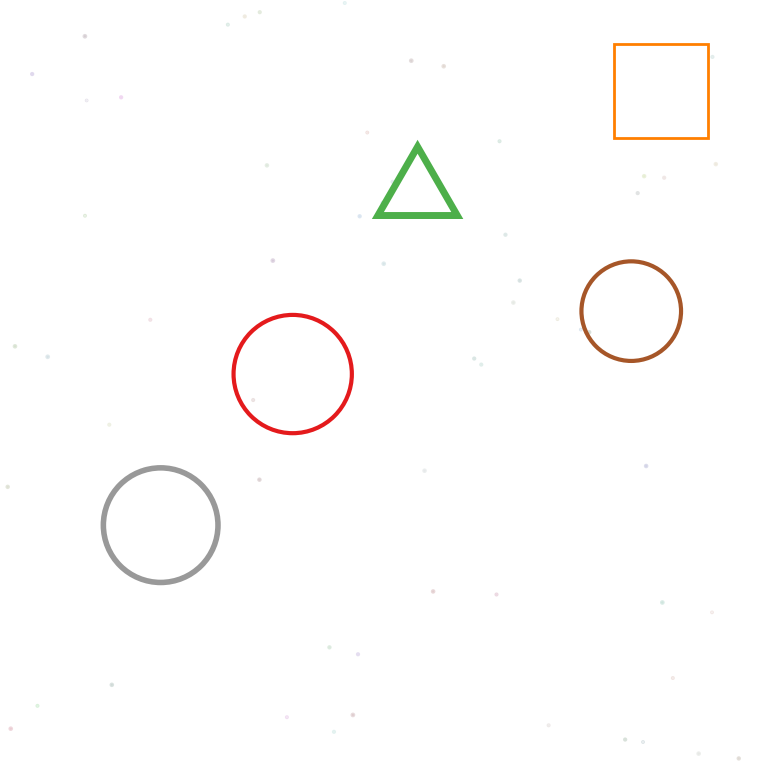[{"shape": "circle", "thickness": 1.5, "radius": 0.38, "center": [0.38, 0.514]}, {"shape": "triangle", "thickness": 2.5, "radius": 0.3, "center": [0.542, 0.75]}, {"shape": "square", "thickness": 1, "radius": 0.3, "center": [0.859, 0.882]}, {"shape": "circle", "thickness": 1.5, "radius": 0.32, "center": [0.82, 0.596]}, {"shape": "circle", "thickness": 2, "radius": 0.37, "center": [0.209, 0.318]}]